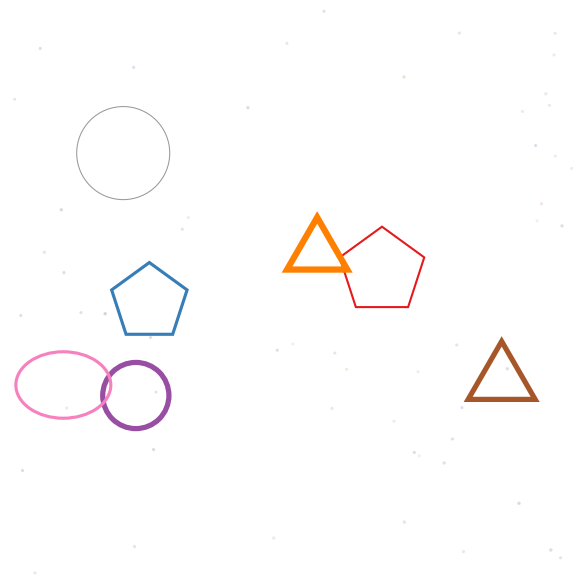[{"shape": "pentagon", "thickness": 1, "radius": 0.38, "center": [0.661, 0.53]}, {"shape": "pentagon", "thickness": 1.5, "radius": 0.34, "center": [0.259, 0.476]}, {"shape": "circle", "thickness": 2.5, "radius": 0.29, "center": [0.235, 0.314]}, {"shape": "triangle", "thickness": 3, "radius": 0.3, "center": [0.549, 0.562]}, {"shape": "triangle", "thickness": 2.5, "radius": 0.33, "center": [0.869, 0.341]}, {"shape": "oval", "thickness": 1.5, "radius": 0.41, "center": [0.11, 0.332]}, {"shape": "circle", "thickness": 0.5, "radius": 0.4, "center": [0.213, 0.734]}]